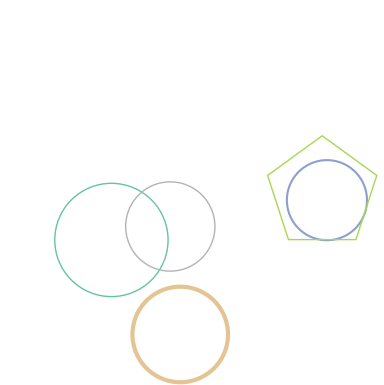[{"shape": "circle", "thickness": 1, "radius": 0.74, "center": [0.289, 0.377]}, {"shape": "circle", "thickness": 1.5, "radius": 0.52, "center": [0.849, 0.48]}, {"shape": "pentagon", "thickness": 1, "radius": 0.75, "center": [0.837, 0.498]}, {"shape": "circle", "thickness": 3, "radius": 0.62, "center": [0.468, 0.131]}, {"shape": "circle", "thickness": 1, "radius": 0.58, "center": [0.442, 0.412]}]